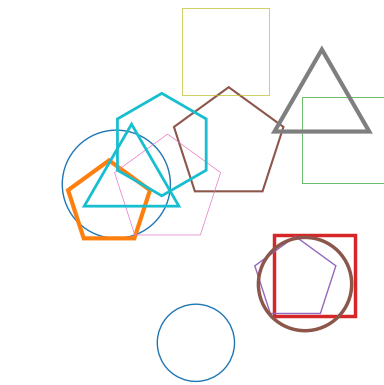[{"shape": "circle", "thickness": 1, "radius": 0.5, "center": [0.509, 0.11]}, {"shape": "circle", "thickness": 1, "radius": 0.7, "center": [0.302, 0.522]}, {"shape": "pentagon", "thickness": 3, "radius": 0.56, "center": [0.283, 0.471]}, {"shape": "square", "thickness": 0.5, "radius": 0.56, "center": [0.897, 0.636]}, {"shape": "square", "thickness": 2.5, "radius": 0.53, "center": [0.817, 0.285]}, {"shape": "pentagon", "thickness": 1, "radius": 0.55, "center": [0.767, 0.275]}, {"shape": "pentagon", "thickness": 1.5, "radius": 0.75, "center": [0.594, 0.624]}, {"shape": "circle", "thickness": 2.5, "radius": 0.61, "center": [0.792, 0.262]}, {"shape": "pentagon", "thickness": 0.5, "radius": 0.72, "center": [0.435, 0.507]}, {"shape": "triangle", "thickness": 3, "radius": 0.71, "center": [0.836, 0.729]}, {"shape": "square", "thickness": 0.5, "radius": 0.56, "center": [0.585, 0.866]}, {"shape": "triangle", "thickness": 2, "radius": 0.71, "center": [0.342, 0.536]}, {"shape": "hexagon", "thickness": 2, "radius": 0.67, "center": [0.42, 0.625]}]